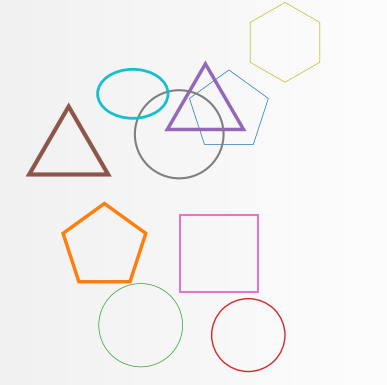[{"shape": "pentagon", "thickness": 0.5, "radius": 0.54, "center": [0.591, 0.711]}, {"shape": "pentagon", "thickness": 2.5, "radius": 0.56, "center": [0.27, 0.359]}, {"shape": "circle", "thickness": 0.5, "radius": 0.54, "center": [0.363, 0.155]}, {"shape": "circle", "thickness": 1, "radius": 0.47, "center": [0.641, 0.13]}, {"shape": "triangle", "thickness": 2.5, "radius": 0.57, "center": [0.53, 0.72]}, {"shape": "triangle", "thickness": 3, "radius": 0.59, "center": [0.177, 0.606]}, {"shape": "square", "thickness": 1.5, "radius": 0.5, "center": [0.564, 0.342]}, {"shape": "circle", "thickness": 1.5, "radius": 0.57, "center": [0.462, 0.651]}, {"shape": "hexagon", "thickness": 0.5, "radius": 0.52, "center": [0.735, 0.89]}, {"shape": "oval", "thickness": 2, "radius": 0.45, "center": [0.343, 0.756]}]